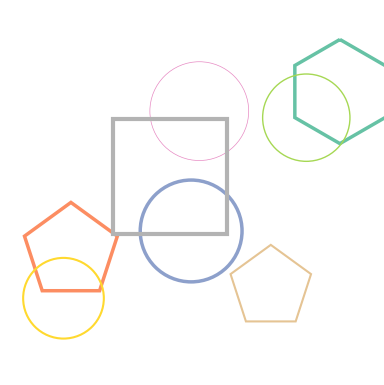[{"shape": "hexagon", "thickness": 2.5, "radius": 0.68, "center": [0.883, 0.762]}, {"shape": "pentagon", "thickness": 2.5, "radius": 0.63, "center": [0.184, 0.347]}, {"shape": "circle", "thickness": 2.5, "radius": 0.66, "center": [0.496, 0.4]}, {"shape": "circle", "thickness": 0.5, "radius": 0.64, "center": [0.518, 0.711]}, {"shape": "circle", "thickness": 1, "radius": 0.57, "center": [0.796, 0.694]}, {"shape": "circle", "thickness": 1.5, "radius": 0.52, "center": [0.165, 0.225]}, {"shape": "pentagon", "thickness": 1.5, "radius": 0.55, "center": [0.703, 0.254]}, {"shape": "square", "thickness": 3, "radius": 0.74, "center": [0.443, 0.542]}]